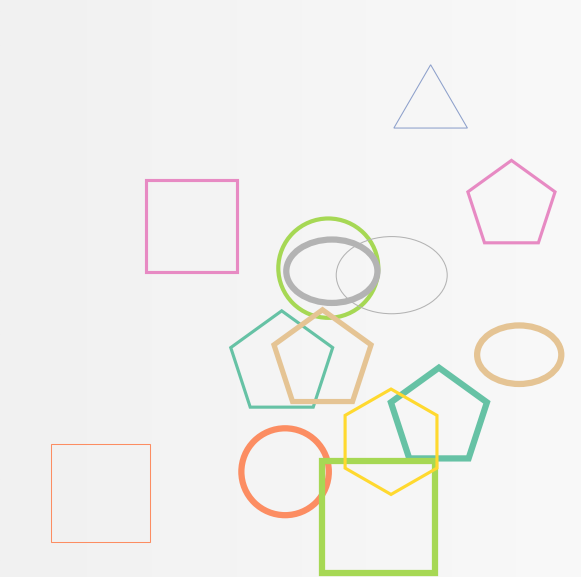[{"shape": "pentagon", "thickness": 1.5, "radius": 0.46, "center": [0.485, 0.369]}, {"shape": "pentagon", "thickness": 3, "radius": 0.43, "center": [0.755, 0.276]}, {"shape": "circle", "thickness": 3, "radius": 0.38, "center": [0.49, 0.182]}, {"shape": "square", "thickness": 0.5, "radius": 0.42, "center": [0.173, 0.146]}, {"shape": "triangle", "thickness": 0.5, "radius": 0.37, "center": [0.741, 0.814]}, {"shape": "square", "thickness": 1.5, "radius": 0.39, "center": [0.33, 0.608]}, {"shape": "pentagon", "thickness": 1.5, "radius": 0.39, "center": [0.88, 0.642]}, {"shape": "square", "thickness": 3, "radius": 0.49, "center": [0.651, 0.104]}, {"shape": "circle", "thickness": 2, "radius": 0.43, "center": [0.565, 0.535]}, {"shape": "hexagon", "thickness": 1.5, "radius": 0.46, "center": [0.673, 0.234]}, {"shape": "pentagon", "thickness": 2.5, "radius": 0.44, "center": [0.555, 0.375]}, {"shape": "oval", "thickness": 3, "radius": 0.36, "center": [0.893, 0.385]}, {"shape": "oval", "thickness": 3, "radius": 0.39, "center": [0.571, 0.529]}, {"shape": "oval", "thickness": 0.5, "radius": 0.48, "center": [0.674, 0.523]}]